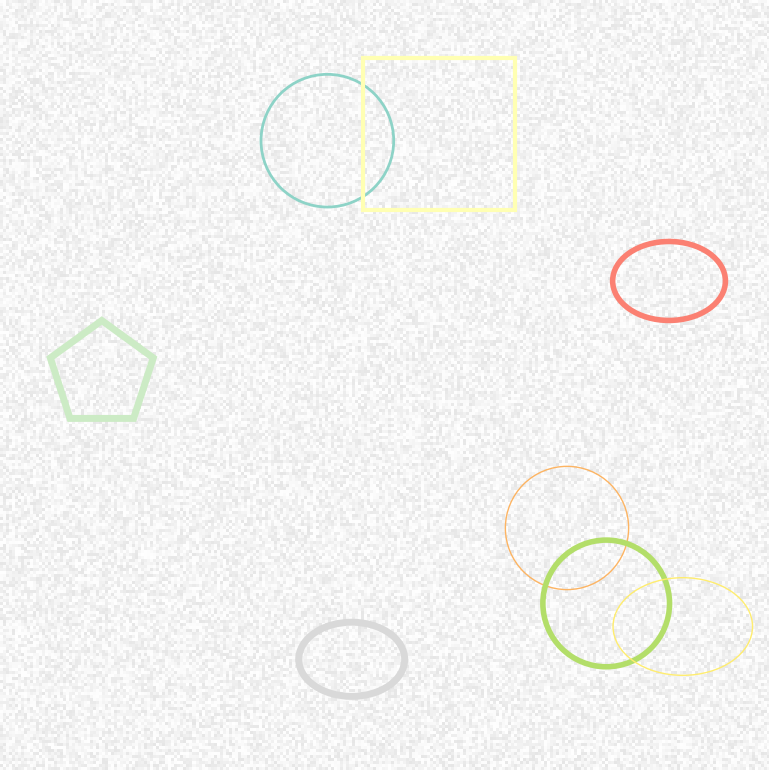[{"shape": "circle", "thickness": 1, "radius": 0.43, "center": [0.425, 0.817]}, {"shape": "square", "thickness": 1.5, "radius": 0.49, "center": [0.57, 0.826]}, {"shape": "oval", "thickness": 2, "radius": 0.37, "center": [0.869, 0.635]}, {"shape": "circle", "thickness": 0.5, "radius": 0.4, "center": [0.736, 0.314]}, {"shape": "circle", "thickness": 2, "radius": 0.41, "center": [0.787, 0.216]}, {"shape": "oval", "thickness": 2.5, "radius": 0.34, "center": [0.457, 0.144]}, {"shape": "pentagon", "thickness": 2.5, "radius": 0.35, "center": [0.132, 0.513]}, {"shape": "oval", "thickness": 0.5, "radius": 0.45, "center": [0.887, 0.186]}]